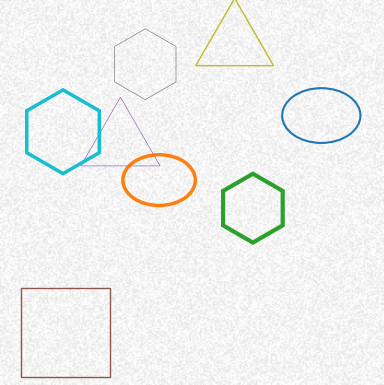[{"shape": "oval", "thickness": 1.5, "radius": 0.51, "center": [0.835, 0.7]}, {"shape": "oval", "thickness": 2.5, "radius": 0.47, "center": [0.413, 0.532]}, {"shape": "hexagon", "thickness": 3, "radius": 0.45, "center": [0.657, 0.459]}, {"shape": "triangle", "thickness": 0.5, "radius": 0.59, "center": [0.313, 0.629]}, {"shape": "square", "thickness": 1, "radius": 0.58, "center": [0.17, 0.135]}, {"shape": "hexagon", "thickness": 0.5, "radius": 0.46, "center": [0.377, 0.833]}, {"shape": "triangle", "thickness": 1, "radius": 0.58, "center": [0.61, 0.888]}, {"shape": "hexagon", "thickness": 2.5, "radius": 0.54, "center": [0.164, 0.658]}]